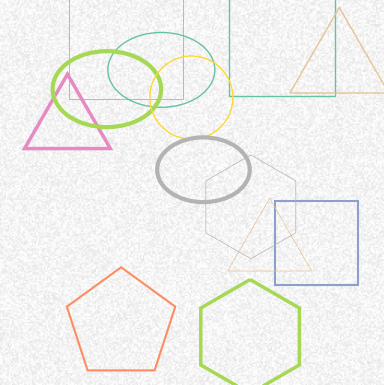[{"shape": "square", "thickness": 1, "radius": 0.69, "center": [0.733, 0.889]}, {"shape": "oval", "thickness": 1, "radius": 0.69, "center": [0.419, 0.819]}, {"shape": "pentagon", "thickness": 1.5, "radius": 0.74, "center": [0.315, 0.158]}, {"shape": "square", "thickness": 0.5, "radius": 0.74, "center": [0.327, 0.891]}, {"shape": "square", "thickness": 1.5, "radius": 0.54, "center": [0.822, 0.37]}, {"shape": "triangle", "thickness": 2.5, "radius": 0.64, "center": [0.175, 0.678]}, {"shape": "hexagon", "thickness": 2.5, "radius": 0.74, "center": [0.65, 0.126]}, {"shape": "oval", "thickness": 3, "radius": 0.7, "center": [0.278, 0.768]}, {"shape": "circle", "thickness": 1, "radius": 0.54, "center": [0.497, 0.747]}, {"shape": "triangle", "thickness": 1, "radius": 0.74, "center": [0.881, 0.832]}, {"shape": "triangle", "thickness": 0.5, "radius": 0.63, "center": [0.7, 0.359]}, {"shape": "hexagon", "thickness": 0.5, "radius": 0.67, "center": [0.651, 0.463]}, {"shape": "oval", "thickness": 3, "radius": 0.6, "center": [0.528, 0.559]}]